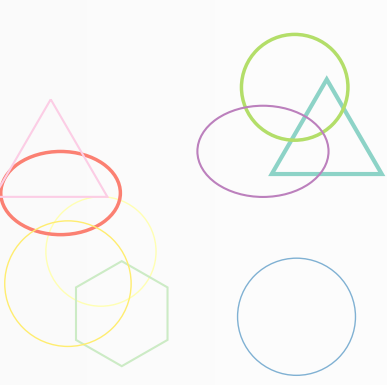[{"shape": "triangle", "thickness": 3, "radius": 0.82, "center": [0.843, 0.63]}, {"shape": "circle", "thickness": 1, "radius": 0.71, "center": [0.261, 0.347]}, {"shape": "oval", "thickness": 2.5, "radius": 0.77, "center": [0.156, 0.499]}, {"shape": "circle", "thickness": 1, "radius": 0.76, "center": [0.765, 0.177]}, {"shape": "circle", "thickness": 2.5, "radius": 0.69, "center": [0.761, 0.773]}, {"shape": "triangle", "thickness": 1.5, "radius": 0.84, "center": [0.131, 0.573]}, {"shape": "oval", "thickness": 1.5, "radius": 0.85, "center": [0.679, 0.607]}, {"shape": "hexagon", "thickness": 1.5, "radius": 0.68, "center": [0.314, 0.185]}, {"shape": "circle", "thickness": 1, "radius": 0.82, "center": [0.175, 0.263]}]